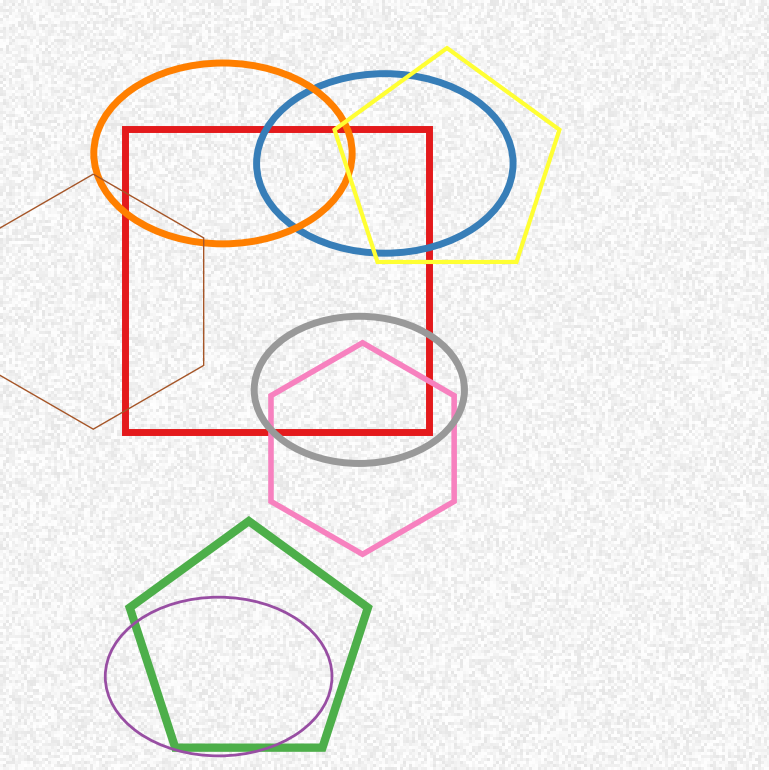[{"shape": "square", "thickness": 2.5, "radius": 0.98, "center": [0.36, 0.635]}, {"shape": "oval", "thickness": 2.5, "radius": 0.83, "center": [0.5, 0.788]}, {"shape": "pentagon", "thickness": 3, "radius": 0.81, "center": [0.323, 0.161]}, {"shape": "oval", "thickness": 1, "radius": 0.74, "center": [0.284, 0.121]}, {"shape": "oval", "thickness": 2.5, "radius": 0.84, "center": [0.29, 0.801]}, {"shape": "pentagon", "thickness": 1.5, "radius": 0.77, "center": [0.581, 0.784]}, {"shape": "hexagon", "thickness": 0.5, "radius": 0.83, "center": [0.121, 0.608]}, {"shape": "hexagon", "thickness": 2, "radius": 0.69, "center": [0.471, 0.417]}, {"shape": "oval", "thickness": 2.5, "radius": 0.68, "center": [0.467, 0.494]}]